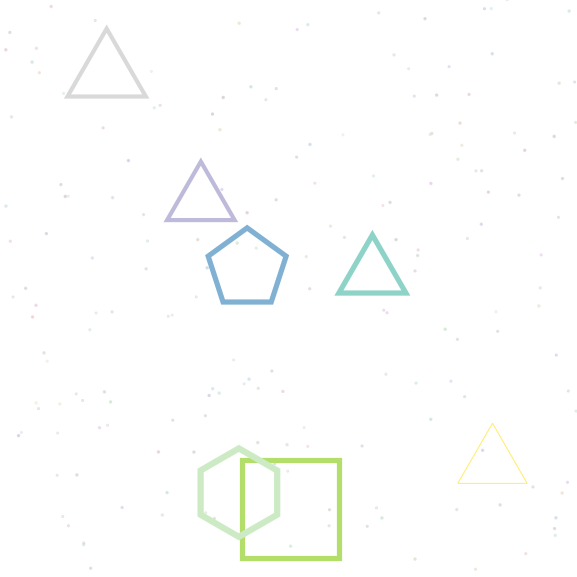[{"shape": "triangle", "thickness": 2.5, "radius": 0.33, "center": [0.645, 0.525]}, {"shape": "triangle", "thickness": 2, "radius": 0.34, "center": [0.348, 0.652]}, {"shape": "pentagon", "thickness": 2.5, "radius": 0.35, "center": [0.428, 0.534]}, {"shape": "square", "thickness": 2.5, "radius": 0.42, "center": [0.504, 0.118]}, {"shape": "triangle", "thickness": 2, "radius": 0.39, "center": [0.185, 0.871]}, {"shape": "hexagon", "thickness": 3, "radius": 0.38, "center": [0.414, 0.146]}, {"shape": "triangle", "thickness": 0.5, "radius": 0.35, "center": [0.853, 0.197]}]